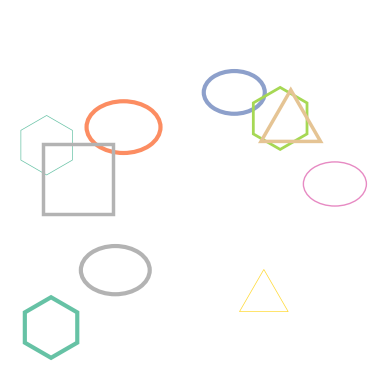[{"shape": "hexagon", "thickness": 0.5, "radius": 0.39, "center": [0.121, 0.623]}, {"shape": "hexagon", "thickness": 3, "radius": 0.39, "center": [0.133, 0.149]}, {"shape": "oval", "thickness": 3, "radius": 0.48, "center": [0.321, 0.67]}, {"shape": "oval", "thickness": 3, "radius": 0.4, "center": [0.609, 0.76]}, {"shape": "oval", "thickness": 1, "radius": 0.41, "center": [0.87, 0.522]}, {"shape": "hexagon", "thickness": 2, "radius": 0.4, "center": [0.728, 0.692]}, {"shape": "triangle", "thickness": 0.5, "radius": 0.37, "center": [0.685, 0.227]}, {"shape": "triangle", "thickness": 2.5, "radius": 0.45, "center": [0.755, 0.677]}, {"shape": "oval", "thickness": 3, "radius": 0.45, "center": [0.299, 0.298]}, {"shape": "square", "thickness": 2.5, "radius": 0.46, "center": [0.203, 0.534]}]